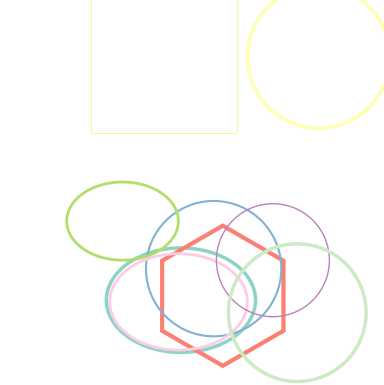[{"shape": "oval", "thickness": 2.5, "radius": 0.97, "center": [0.47, 0.22]}, {"shape": "circle", "thickness": 2.5, "radius": 0.92, "center": [0.828, 0.852]}, {"shape": "hexagon", "thickness": 3, "radius": 0.91, "center": [0.579, 0.232]}, {"shape": "circle", "thickness": 1.5, "radius": 0.88, "center": [0.555, 0.302]}, {"shape": "oval", "thickness": 2, "radius": 0.72, "center": [0.318, 0.426]}, {"shape": "oval", "thickness": 2, "radius": 0.89, "center": [0.464, 0.216]}, {"shape": "circle", "thickness": 1, "radius": 0.73, "center": [0.709, 0.324]}, {"shape": "circle", "thickness": 2.5, "radius": 0.89, "center": [0.772, 0.188]}, {"shape": "square", "thickness": 0.5, "radius": 0.95, "center": [0.426, 0.845]}]